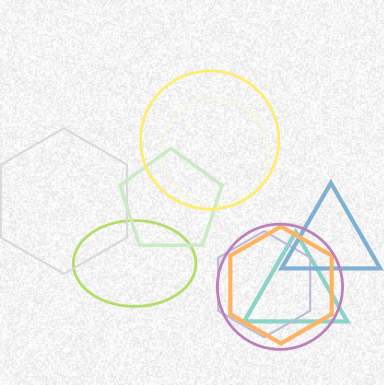[{"shape": "triangle", "thickness": 3, "radius": 0.77, "center": [0.768, 0.243]}, {"shape": "circle", "thickness": 0.5, "radius": 0.69, "center": [0.559, 0.606]}, {"shape": "hexagon", "thickness": 1.5, "radius": 0.69, "center": [0.686, 0.262]}, {"shape": "triangle", "thickness": 3, "radius": 0.74, "center": [0.859, 0.377]}, {"shape": "hexagon", "thickness": 3, "radius": 0.76, "center": [0.73, 0.26]}, {"shape": "oval", "thickness": 2, "radius": 0.8, "center": [0.35, 0.316]}, {"shape": "hexagon", "thickness": 1.5, "radius": 0.95, "center": [0.166, 0.478]}, {"shape": "circle", "thickness": 2, "radius": 0.81, "center": [0.727, 0.255]}, {"shape": "pentagon", "thickness": 2.5, "radius": 0.7, "center": [0.444, 0.476]}, {"shape": "circle", "thickness": 2, "radius": 0.9, "center": [0.545, 0.636]}]